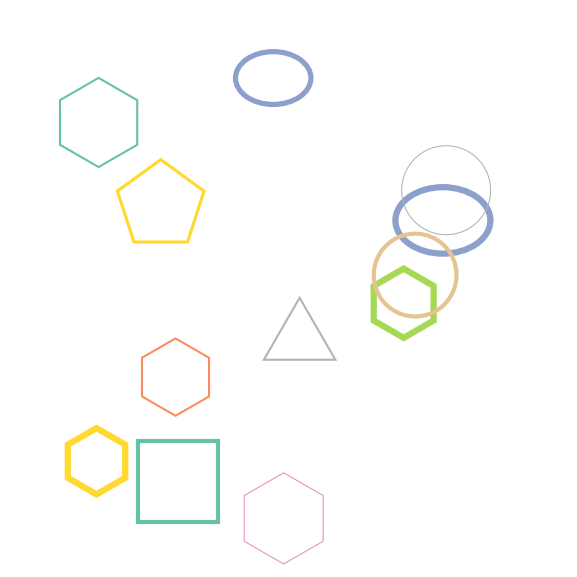[{"shape": "hexagon", "thickness": 1, "radius": 0.39, "center": [0.171, 0.787]}, {"shape": "square", "thickness": 2, "radius": 0.35, "center": [0.308, 0.165]}, {"shape": "hexagon", "thickness": 1, "radius": 0.34, "center": [0.304, 0.346]}, {"shape": "oval", "thickness": 3, "radius": 0.41, "center": [0.767, 0.617]}, {"shape": "oval", "thickness": 2.5, "radius": 0.33, "center": [0.473, 0.864]}, {"shape": "hexagon", "thickness": 0.5, "radius": 0.39, "center": [0.491, 0.101]}, {"shape": "hexagon", "thickness": 3, "radius": 0.3, "center": [0.699, 0.474]}, {"shape": "pentagon", "thickness": 1.5, "radius": 0.39, "center": [0.278, 0.644]}, {"shape": "hexagon", "thickness": 3, "radius": 0.29, "center": [0.167, 0.2]}, {"shape": "circle", "thickness": 2, "radius": 0.36, "center": [0.719, 0.523]}, {"shape": "triangle", "thickness": 1, "radius": 0.36, "center": [0.519, 0.412]}, {"shape": "circle", "thickness": 0.5, "radius": 0.39, "center": [0.773, 0.67]}]